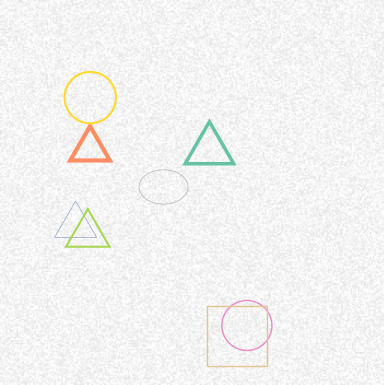[{"shape": "triangle", "thickness": 2.5, "radius": 0.36, "center": [0.544, 0.611]}, {"shape": "triangle", "thickness": 3, "radius": 0.3, "center": [0.234, 0.613]}, {"shape": "triangle", "thickness": 0.5, "radius": 0.32, "center": [0.196, 0.415]}, {"shape": "circle", "thickness": 1, "radius": 0.32, "center": [0.641, 0.155]}, {"shape": "triangle", "thickness": 1.5, "radius": 0.33, "center": [0.228, 0.392]}, {"shape": "circle", "thickness": 1.5, "radius": 0.33, "center": [0.234, 0.746]}, {"shape": "square", "thickness": 1, "radius": 0.39, "center": [0.616, 0.127]}, {"shape": "oval", "thickness": 0.5, "radius": 0.32, "center": [0.425, 0.514]}]